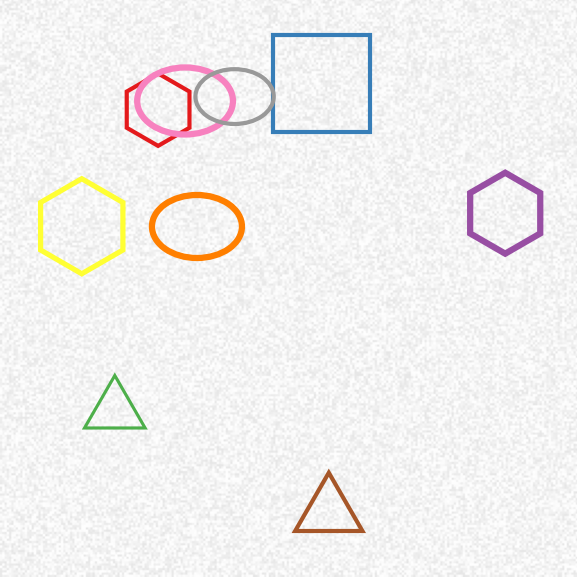[{"shape": "hexagon", "thickness": 2, "radius": 0.31, "center": [0.274, 0.809]}, {"shape": "square", "thickness": 2, "radius": 0.42, "center": [0.557, 0.855]}, {"shape": "triangle", "thickness": 1.5, "radius": 0.3, "center": [0.199, 0.288]}, {"shape": "hexagon", "thickness": 3, "radius": 0.35, "center": [0.875, 0.63]}, {"shape": "oval", "thickness": 3, "radius": 0.39, "center": [0.341, 0.607]}, {"shape": "hexagon", "thickness": 2.5, "radius": 0.41, "center": [0.142, 0.607]}, {"shape": "triangle", "thickness": 2, "radius": 0.34, "center": [0.569, 0.113]}, {"shape": "oval", "thickness": 3, "radius": 0.41, "center": [0.32, 0.824]}, {"shape": "oval", "thickness": 2, "radius": 0.34, "center": [0.406, 0.832]}]